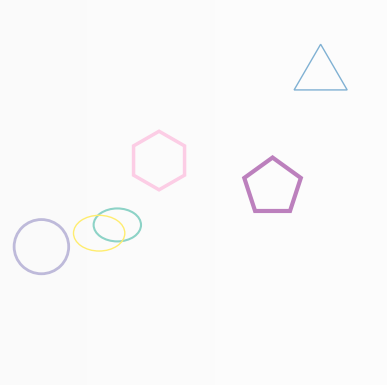[{"shape": "oval", "thickness": 1.5, "radius": 0.31, "center": [0.303, 0.416]}, {"shape": "circle", "thickness": 2, "radius": 0.35, "center": [0.107, 0.359]}, {"shape": "triangle", "thickness": 1, "radius": 0.4, "center": [0.827, 0.806]}, {"shape": "hexagon", "thickness": 2.5, "radius": 0.38, "center": [0.41, 0.583]}, {"shape": "pentagon", "thickness": 3, "radius": 0.38, "center": [0.703, 0.514]}, {"shape": "oval", "thickness": 1, "radius": 0.33, "center": [0.256, 0.394]}]